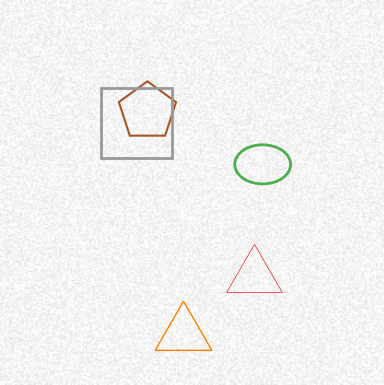[{"shape": "triangle", "thickness": 0.5, "radius": 0.42, "center": [0.661, 0.282]}, {"shape": "oval", "thickness": 2, "radius": 0.36, "center": [0.682, 0.573]}, {"shape": "triangle", "thickness": 1, "radius": 0.43, "center": [0.477, 0.133]}, {"shape": "pentagon", "thickness": 1.5, "radius": 0.39, "center": [0.383, 0.711]}, {"shape": "square", "thickness": 2, "radius": 0.46, "center": [0.355, 0.68]}]